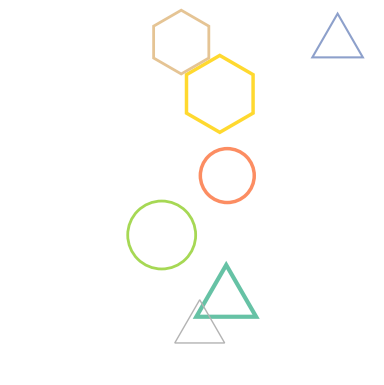[{"shape": "triangle", "thickness": 3, "radius": 0.45, "center": [0.588, 0.222]}, {"shape": "circle", "thickness": 2.5, "radius": 0.35, "center": [0.59, 0.544]}, {"shape": "triangle", "thickness": 1.5, "radius": 0.38, "center": [0.877, 0.889]}, {"shape": "circle", "thickness": 2, "radius": 0.44, "center": [0.42, 0.39]}, {"shape": "hexagon", "thickness": 2.5, "radius": 0.5, "center": [0.571, 0.756]}, {"shape": "hexagon", "thickness": 2, "radius": 0.41, "center": [0.471, 0.891]}, {"shape": "triangle", "thickness": 1, "radius": 0.37, "center": [0.519, 0.147]}]